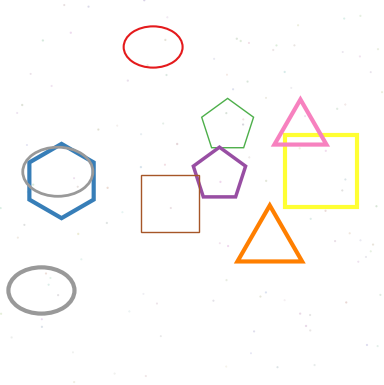[{"shape": "oval", "thickness": 1.5, "radius": 0.38, "center": [0.398, 0.878]}, {"shape": "hexagon", "thickness": 3, "radius": 0.48, "center": [0.16, 0.53]}, {"shape": "pentagon", "thickness": 1, "radius": 0.35, "center": [0.591, 0.674]}, {"shape": "pentagon", "thickness": 2.5, "radius": 0.36, "center": [0.57, 0.546]}, {"shape": "triangle", "thickness": 3, "radius": 0.49, "center": [0.701, 0.369]}, {"shape": "square", "thickness": 3, "radius": 0.47, "center": [0.833, 0.557]}, {"shape": "square", "thickness": 1, "radius": 0.37, "center": [0.442, 0.471]}, {"shape": "triangle", "thickness": 3, "radius": 0.39, "center": [0.78, 0.664]}, {"shape": "oval", "thickness": 3, "radius": 0.43, "center": [0.108, 0.246]}, {"shape": "oval", "thickness": 2, "radius": 0.46, "center": [0.15, 0.554]}]